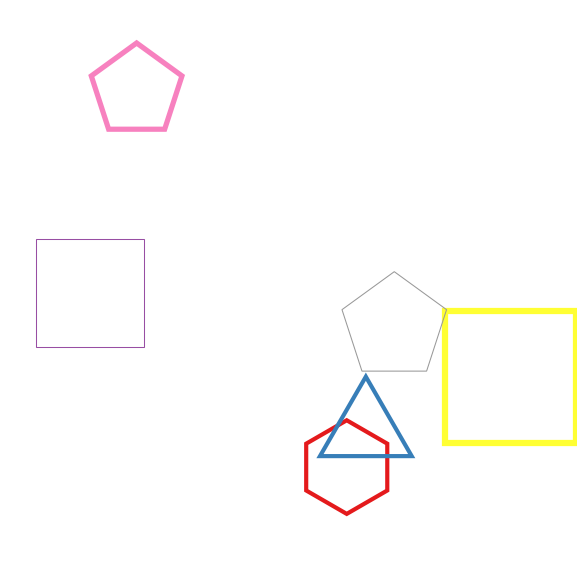[{"shape": "hexagon", "thickness": 2, "radius": 0.41, "center": [0.6, 0.19]}, {"shape": "triangle", "thickness": 2, "radius": 0.46, "center": [0.633, 0.255]}, {"shape": "square", "thickness": 0.5, "radius": 0.47, "center": [0.155, 0.492]}, {"shape": "square", "thickness": 3, "radius": 0.57, "center": [0.884, 0.347]}, {"shape": "pentagon", "thickness": 2.5, "radius": 0.41, "center": [0.237, 0.842]}, {"shape": "pentagon", "thickness": 0.5, "radius": 0.48, "center": [0.683, 0.434]}]